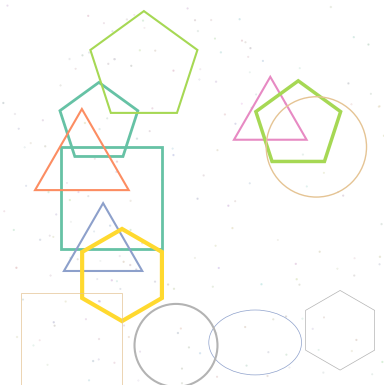[{"shape": "pentagon", "thickness": 2, "radius": 0.53, "center": [0.257, 0.68]}, {"shape": "square", "thickness": 2, "radius": 0.66, "center": [0.29, 0.486]}, {"shape": "triangle", "thickness": 1.5, "radius": 0.7, "center": [0.213, 0.576]}, {"shape": "triangle", "thickness": 1.5, "radius": 0.59, "center": [0.268, 0.355]}, {"shape": "oval", "thickness": 0.5, "radius": 0.6, "center": [0.663, 0.11]}, {"shape": "triangle", "thickness": 1.5, "radius": 0.54, "center": [0.702, 0.692]}, {"shape": "pentagon", "thickness": 1.5, "radius": 0.73, "center": [0.374, 0.825]}, {"shape": "pentagon", "thickness": 2.5, "radius": 0.58, "center": [0.775, 0.674]}, {"shape": "hexagon", "thickness": 3, "radius": 0.6, "center": [0.317, 0.286]}, {"shape": "circle", "thickness": 1, "radius": 0.65, "center": [0.822, 0.618]}, {"shape": "square", "thickness": 0.5, "radius": 0.65, "center": [0.186, 0.109]}, {"shape": "hexagon", "thickness": 0.5, "radius": 0.52, "center": [0.883, 0.142]}, {"shape": "circle", "thickness": 1.5, "radius": 0.54, "center": [0.457, 0.103]}]